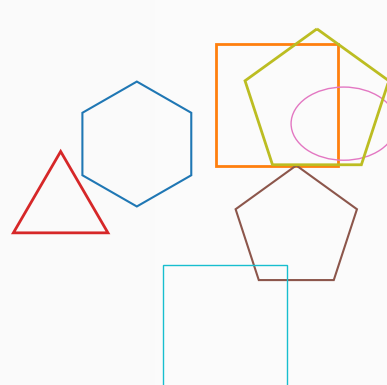[{"shape": "hexagon", "thickness": 1.5, "radius": 0.81, "center": [0.353, 0.626]}, {"shape": "square", "thickness": 2, "radius": 0.79, "center": [0.715, 0.728]}, {"shape": "triangle", "thickness": 2, "radius": 0.7, "center": [0.157, 0.466]}, {"shape": "pentagon", "thickness": 1.5, "radius": 0.82, "center": [0.765, 0.406]}, {"shape": "oval", "thickness": 1, "radius": 0.68, "center": [0.887, 0.679]}, {"shape": "pentagon", "thickness": 2, "radius": 0.98, "center": [0.818, 0.73]}, {"shape": "square", "thickness": 1, "radius": 0.8, "center": [0.58, 0.151]}]